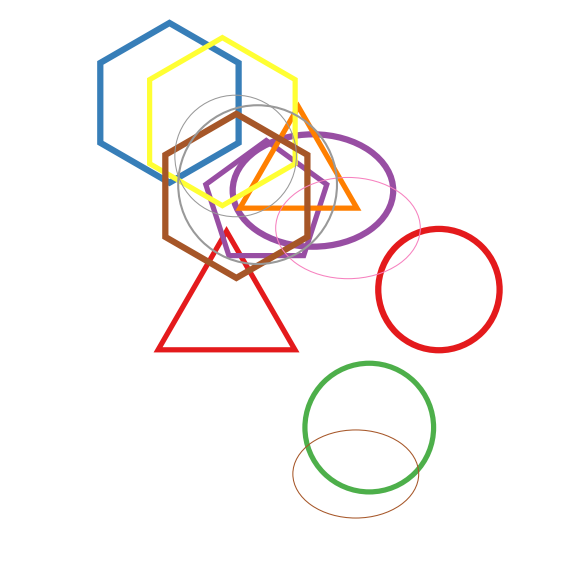[{"shape": "circle", "thickness": 3, "radius": 0.53, "center": [0.76, 0.498]}, {"shape": "triangle", "thickness": 2.5, "radius": 0.68, "center": [0.392, 0.462]}, {"shape": "hexagon", "thickness": 3, "radius": 0.69, "center": [0.293, 0.821]}, {"shape": "circle", "thickness": 2.5, "radius": 0.56, "center": [0.639, 0.259]}, {"shape": "oval", "thickness": 3, "radius": 0.69, "center": [0.542, 0.669]}, {"shape": "pentagon", "thickness": 2.5, "radius": 0.55, "center": [0.461, 0.646]}, {"shape": "triangle", "thickness": 2.5, "radius": 0.59, "center": [0.517, 0.697]}, {"shape": "hexagon", "thickness": 2.5, "radius": 0.73, "center": [0.385, 0.788]}, {"shape": "oval", "thickness": 0.5, "radius": 0.54, "center": [0.616, 0.178]}, {"shape": "hexagon", "thickness": 3, "radius": 0.71, "center": [0.409, 0.66]}, {"shape": "oval", "thickness": 0.5, "radius": 0.63, "center": [0.603, 0.604]}, {"shape": "circle", "thickness": 0.5, "radius": 0.53, "center": [0.408, 0.729]}, {"shape": "circle", "thickness": 1, "radius": 0.69, "center": [0.446, 0.679]}]